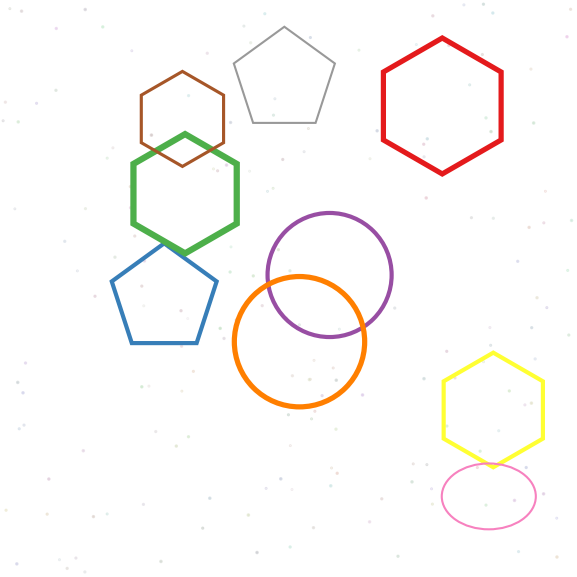[{"shape": "hexagon", "thickness": 2.5, "radius": 0.59, "center": [0.766, 0.816]}, {"shape": "pentagon", "thickness": 2, "radius": 0.48, "center": [0.284, 0.482]}, {"shape": "hexagon", "thickness": 3, "radius": 0.52, "center": [0.321, 0.664]}, {"shape": "circle", "thickness": 2, "radius": 0.54, "center": [0.571, 0.523]}, {"shape": "circle", "thickness": 2.5, "radius": 0.56, "center": [0.519, 0.407]}, {"shape": "hexagon", "thickness": 2, "radius": 0.5, "center": [0.854, 0.289]}, {"shape": "hexagon", "thickness": 1.5, "radius": 0.41, "center": [0.316, 0.793]}, {"shape": "oval", "thickness": 1, "radius": 0.41, "center": [0.846, 0.14]}, {"shape": "pentagon", "thickness": 1, "radius": 0.46, "center": [0.492, 0.861]}]